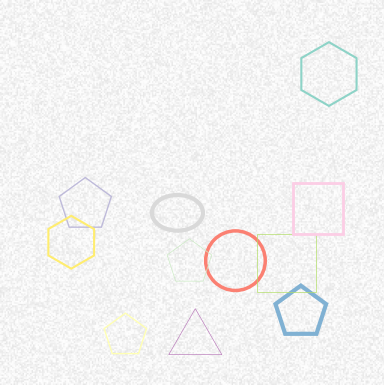[{"shape": "hexagon", "thickness": 1.5, "radius": 0.41, "center": [0.854, 0.808]}, {"shape": "pentagon", "thickness": 1, "radius": 0.29, "center": [0.326, 0.129]}, {"shape": "pentagon", "thickness": 1, "radius": 0.36, "center": [0.222, 0.468]}, {"shape": "circle", "thickness": 2.5, "radius": 0.39, "center": [0.612, 0.323]}, {"shape": "pentagon", "thickness": 3, "radius": 0.35, "center": [0.781, 0.189]}, {"shape": "square", "thickness": 0.5, "radius": 0.38, "center": [0.745, 0.316]}, {"shape": "square", "thickness": 2, "radius": 0.33, "center": [0.826, 0.459]}, {"shape": "oval", "thickness": 3, "radius": 0.33, "center": [0.461, 0.447]}, {"shape": "triangle", "thickness": 0.5, "radius": 0.4, "center": [0.507, 0.119]}, {"shape": "pentagon", "thickness": 0.5, "radius": 0.3, "center": [0.492, 0.319]}, {"shape": "hexagon", "thickness": 1.5, "radius": 0.34, "center": [0.185, 0.371]}]